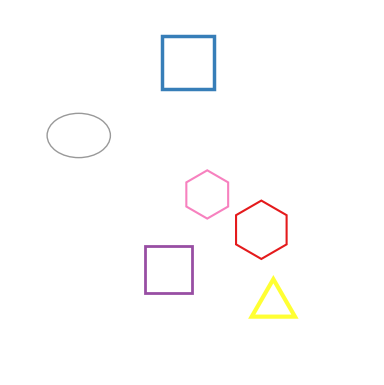[{"shape": "hexagon", "thickness": 1.5, "radius": 0.38, "center": [0.679, 0.403]}, {"shape": "square", "thickness": 2.5, "radius": 0.34, "center": [0.489, 0.838]}, {"shape": "square", "thickness": 2, "radius": 0.31, "center": [0.439, 0.3]}, {"shape": "triangle", "thickness": 3, "radius": 0.32, "center": [0.71, 0.21]}, {"shape": "hexagon", "thickness": 1.5, "radius": 0.31, "center": [0.538, 0.495]}, {"shape": "oval", "thickness": 1, "radius": 0.41, "center": [0.205, 0.648]}]